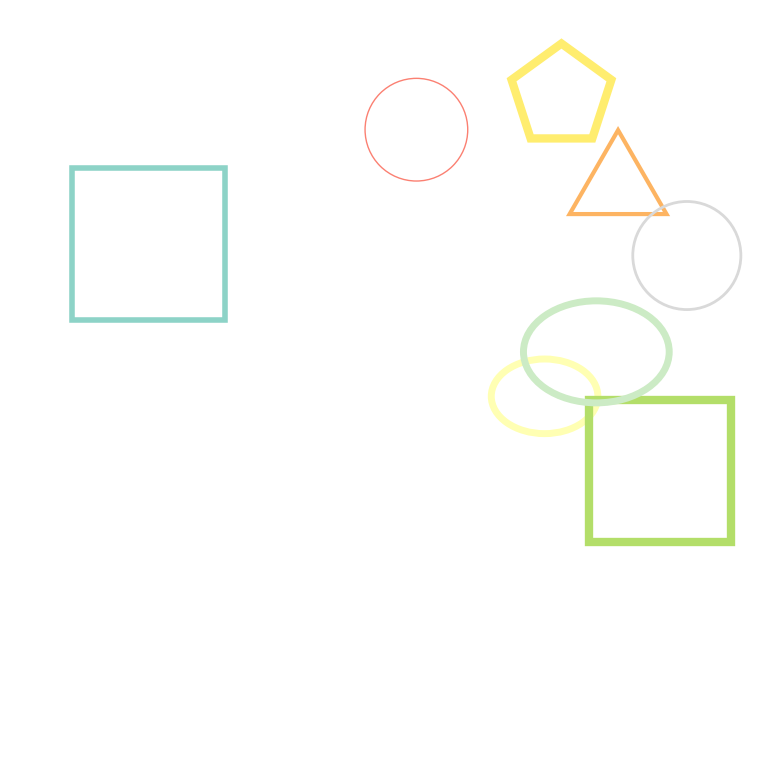[{"shape": "square", "thickness": 2, "radius": 0.5, "center": [0.193, 0.683]}, {"shape": "oval", "thickness": 2.5, "radius": 0.35, "center": [0.707, 0.485]}, {"shape": "circle", "thickness": 0.5, "radius": 0.33, "center": [0.541, 0.832]}, {"shape": "triangle", "thickness": 1.5, "radius": 0.36, "center": [0.803, 0.758]}, {"shape": "square", "thickness": 3, "radius": 0.46, "center": [0.857, 0.389]}, {"shape": "circle", "thickness": 1, "radius": 0.35, "center": [0.892, 0.668]}, {"shape": "oval", "thickness": 2.5, "radius": 0.47, "center": [0.774, 0.543]}, {"shape": "pentagon", "thickness": 3, "radius": 0.34, "center": [0.729, 0.875]}]